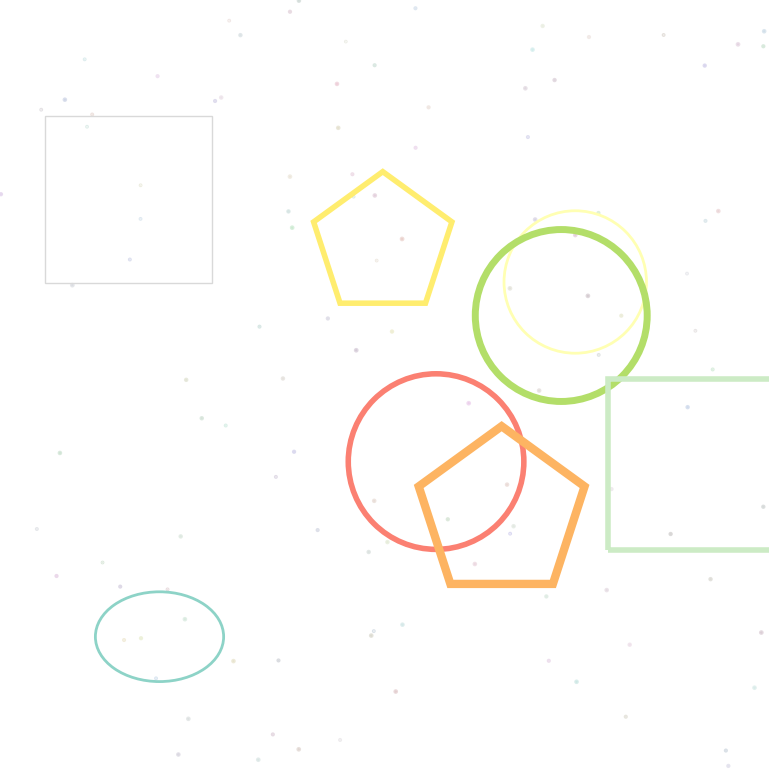[{"shape": "oval", "thickness": 1, "radius": 0.42, "center": [0.207, 0.173]}, {"shape": "circle", "thickness": 1, "radius": 0.46, "center": [0.747, 0.634]}, {"shape": "circle", "thickness": 2, "radius": 0.57, "center": [0.566, 0.401]}, {"shape": "pentagon", "thickness": 3, "radius": 0.57, "center": [0.651, 0.333]}, {"shape": "circle", "thickness": 2.5, "radius": 0.56, "center": [0.729, 0.59]}, {"shape": "square", "thickness": 0.5, "radius": 0.54, "center": [0.167, 0.741]}, {"shape": "square", "thickness": 2, "radius": 0.55, "center": [0.9, 0.397]}, {"shape": "pentagon", "thickness": 2, "radius": 0.47, "center": [0.497, 0.683]}]